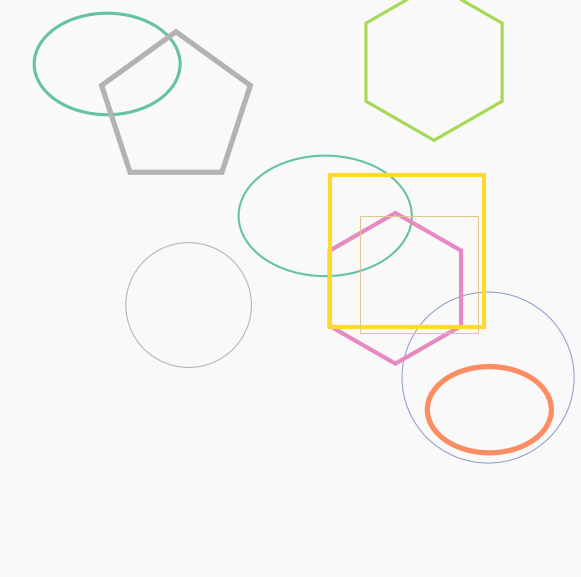[{"shape": "oval", "thickness": 1, "radius": 0.75, "center": [0.559, 0.625]}, {"shape": "oval", "thickness": 1.5, "radius": 0.63, "center": [0.184, 0.888]}, {"shape": "oval", "thickness": 2.5, "radius": 0.53, "center": [0.842, 0.29]}, {"shape": "circle", "thickness": 0.5, "radius": 0.74, "center": [0.84, 0.345]}, {"shape": "hexagon", "thickness": 2, "radius": 0.65, "center": [0.68, 0.5]}, {"shape": "hexagon", "thickness": 1.5, "radius": 0.68, "center": [0.747, 0.891]}, {"shape": "square", "thickness": 2, "radius": 0.66, "center": [0.7, 0.564]}, {"shape": "square", "thickness": 0.5, "radius": 0.51, "center": [0.721, 0.524]}, {"shape": "pentagon", "thickness": 2.5, "radius": 0.67, "center": [0.303, 0.81]}, {"shape": "circle", "thickness": 0.5, "radius": 0.54, "center": [0.324, 0.471]}]